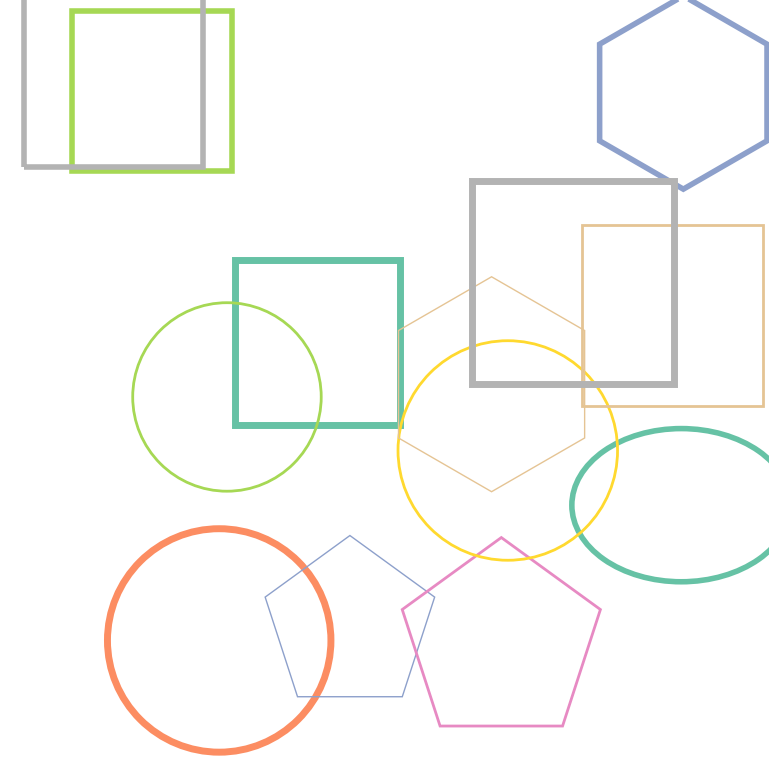[{"shape": "square", "thickness": 2.5, "radius": 0.53, "center": [0.412, 0.555]}, {"shape": "oval", "thickness": 2, "radius": 0.71, "center": [0.885, 0.344]}, {"shape": "circle", "thickness": 2.5, "radius": 0.73, "center": [0.285, 0.168]}, {"shape": "hexagon", "thickness": 2, "radius": 0.63, "center": [0.887, 0.88]}, {"shape": "pentagon", "thickness": 0.5, "radius": 0.58, "center": [0.454, 0.189]}, {"shape": "pentagon", "thickness": 1, "radius": 0.68, "center": [0.651, 0.167]}, {"shape": "circle", "thickness": 1, "radius": 0.61, "center": [0.295, 0.484]}, {"shape": "square", "thickness": 2, "radius": 0.52, "center": [0.197, 0.882]}, {"shape": "circle", "thickness": 1, "radius": 0.71, "center": [0.659, 0.415]}, {"shape": "square", "thickness": 1, "radius": 0.59, "center": [0.873, 0.59]}, {"shape": "hexagon", "thickness": 0.5, "radius": 0.7, "center": [0.638, 0.501]}, {"shape": "square", "thickness": 2, "radius": 0.58, "center": [0.147, 0.899]}, {"shape": "square", "thickness": 2.5, "radius": 0.66, "center": [0.744, 0.633]}]